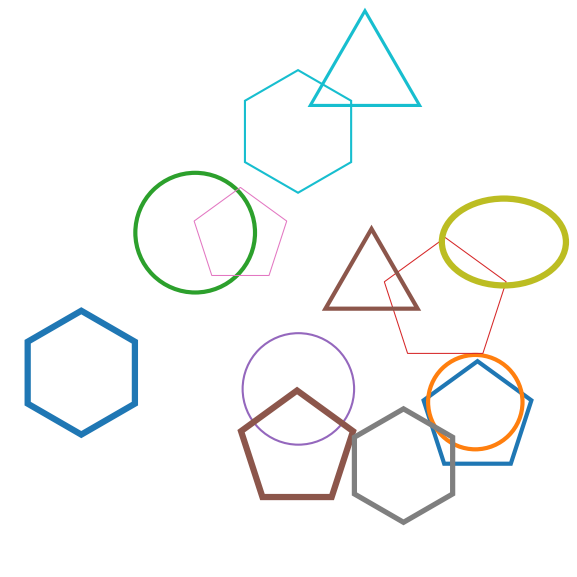[{"shape": "hexagon", "thickness": 3, "radius": 0.54, "center": [0.141, 0.354]}, {"shape": "pentagon", "thickness": 2, "radius": 0.49, "center": [0.827, 0.276]}, {"shape": "circle", "thickness": 2, "radius": 0.41, "center": [0.823, 0.303]}, {"shape": "circle", "thickness": 2, "radius": 0.52, "center": [0.338, 0.596]}, {"shape": "pentagon", "thickness": 0.5, "radius": 0.55, "center": [0.771, 0.477]}, {"shape": "circle", "thickness": 1, "radius": 0.48, "center": [0.517, 0.326]}, {"shape": "pentagon", "thickness": 3, "radius": 0.51, "center": [0.514, 0.221]}, {"shape": "triangle", "thickness": 2, "radius": 0.46, "center": [0.643, 0.511]}, {"shape": "pentagon", "thickness": 0.5, "radius": 0.42, "center": [0.416, 0.59]}, {"shape": "hexagon", "thickness": 2.5, "radius": 0.49, "center": [0.699, 0.193]}, {"shape": "oval", "thickness": 3, "radius": 0.54, "center": [0.873, 0.58]}, {"shape": "hexagon", "thickness": 1, "radius": 0.53, "center": [0.516, 0.772]}, {"shape": "triangle", "thickness": 1.5, "radius": 0.55, "center": [0.632, 0.871]}]